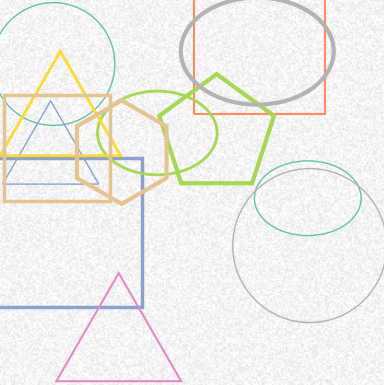[{"shape": "oval", "thickness": 1, "radius": 0.69, "center": [0.799, 0.485]}, {"shape": "circle", "thickness": 1, "radius": 0.8, "center": [0.139, 0.834]}, {"shape": "square", "thickness": 1.5, "radius": 0.85, "center": [0.675, 0.874]}, {"shape": "square", "thickness": 2.5, "radius": 0.97, "center": [0.174, 0.397]}, {"shape": "triangle", "thickness": 1, "radius": 0.72, "center": [0.132, 0.594]}, {"shape": "triangle", "thickness": 1.5, "radius": 0.94, "center": [0.308, 0.103]}, {"shape": "pentagon", "thickness": 3, "radius": 0.78, "center": [0.563, 0.651]}, {"shape": "oval", "thickness": 2, "radius": 0.78, "center": [0.409, 0.655]}, {"shape": "triangle", "thickness": 2, "radius": 0.9, "center": [0.157, 0.686]}, {"shape": "square", "thickness": 2.5, "radius": 0.69, "center": [0.149, 0.616]}, {"shape": "hexagon", "thickness": 3, "radius": 0.67, "center": [0.316, 0.605]}, {"shape": "circle", "thickness": 1, "radius": 1.0, "center": [0.804, 0.362]}, {"shape": "oval", "thickness": 3, "radius": 0.99, "center": [0.668, 0.867]}]